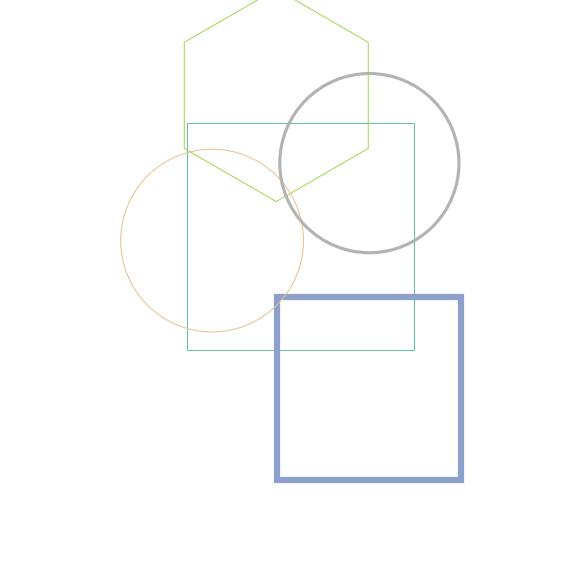[{"shape": "square", "thickness": 0.5, "radius": 0.98, "center": [0.52, 0.589]}, {"shape": "square", "thickness": 3, "radius": 0.79, "center": [0.639, 0.327]}, {"shape": "hexagon", "thickness": 0.5, "radius": 0.92, "center": [0.478, 0.834]}, {"shape": "circle", "thickness": 0.5, "radius": 0.79, "center": [0.367, 0.583]}, {"shape": "circle", "thickness": 1.5, "radius": 0.78, "center": [0.64, 0.717]}]